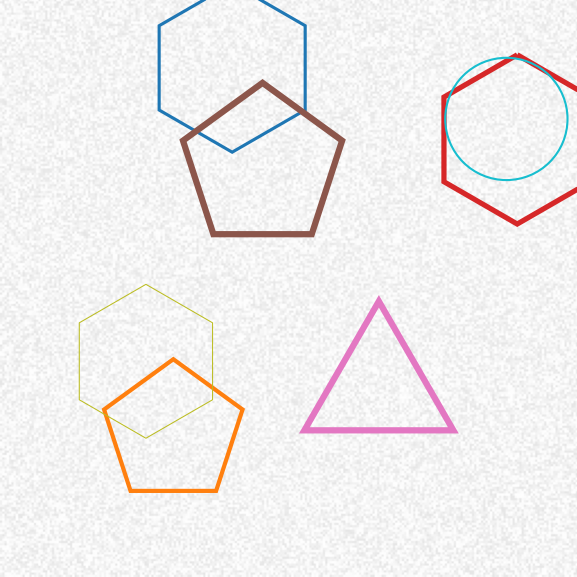[{"shape": "hexagon", "thickness": 1.5, "radius": 0.73, "center": [0.402, 0.882]}, {"shape": "pentagon", "thickness": 2, "radius": 0.63, "center": [0.3, 0.251]}, {"shape": "hexagon", "thickness": 2.5, "radius": 0.73, "center": [0.896, 0.758]}, {"shape": "pentagon", "thickness": 3, "radius": 0.72, "center": [0.455, 0.711]}, {"shape": "triangle", "thickness": 3, "radius": 0.74, "center": [0.656, 0.328]}, {"shape": "hexagon", "thickness": 0.5, "radius": 0.67, "center": [0.253, 0.374]}, {"shape": "circle", "thickness": 1, "radius": 0.53, "center": [0.877, 0.793]}]